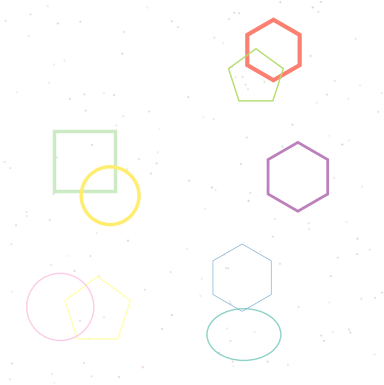[{"shape": "oval", "thickness": 1, "radius": 0.48, "center": [0.633, 0.131]}, {"shape": "pentagon", "thickness": 1, "radius": 0.45, "center": [0.254, 0.192]}, {"shape": "hexagon", "thickness": 3, "radius": 0.39, "center": [0.71, 0.87]}, {"shape": "hexagon", "thickness": 0.5, "radius": 0.44, "center": [0.629, 0.279]}, {"shape": "pentagon", "thickness": 1, "radius": 0.37, "center": [0.665, 0.799]}, {"shape": "circle", "thickness": 1, "radius": 0.44, "center": [0.157, 0.203]}, {"shape": "hexagon", "thickness": 2, "radius": 0.45, "center": [0.774, 0.541]}, {"shape": "square", "thickness": 2.5, "radius": 0.39, "center": [0.22, 0.581]}, {"shape": "circle", "thickness": 2.5, "radius": 0.38, "center": [0.286, 0.492]}]